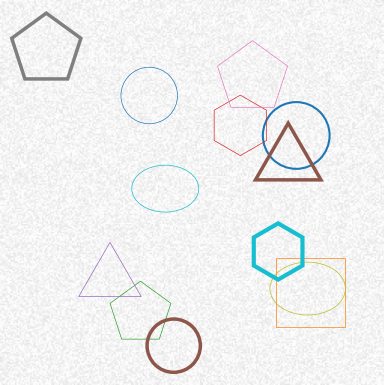[{"shape": "circle", "thickness": 1.5, "radius": 0.43, "center": [0.769, 0.648]}, {"shape": "circle", "thickness": 0.5, "radius": 0.37, "center": [0.388, 0.752]}, {"shape": "square", "thickness": 0.5, "radius": 0.45, "center": [0.806, 0.239]}, {"shape": "pentagon", "thickness": 0.5, "radius": 0.42, "center": [0.365, 0.186]}, {"shape": "hexagon", "thickness": 0.5, "radius": 0.39, "center": [0.624, 0.674]}, {"shape": "triangle", "thickness": 0.5, "radius": 0.47, "center": [0.286, 0.277]}, {"shape": "circle", "thickness": 2.5, "radius": 0.35, "center": [0.451, 0.102]}, {"shape": "triangle", "thickness": 2.5, "radius": 0.49, "center": [0.749, 0.582]}, {"shape": "pentagon", "thickness": 0.5, "radius": 0.48, "center": [0.656, 0.799]}, {"shape": "pentagon", "thickness": 2.5, "radius": 0.47, "center": [0.12, 0.871]}, {"shape": "oval", "thickness": 0.5, "radius": 0.49, "center": [0.799, 0.25]}, {"shape": "oval", "thickness": 0.5, "radius": 0.44, "center": [0.429, 0.51]}, {"shape": "hexagon", "thickness": 3, "radius": 0.37, "center": [0.722, 0.347]}]